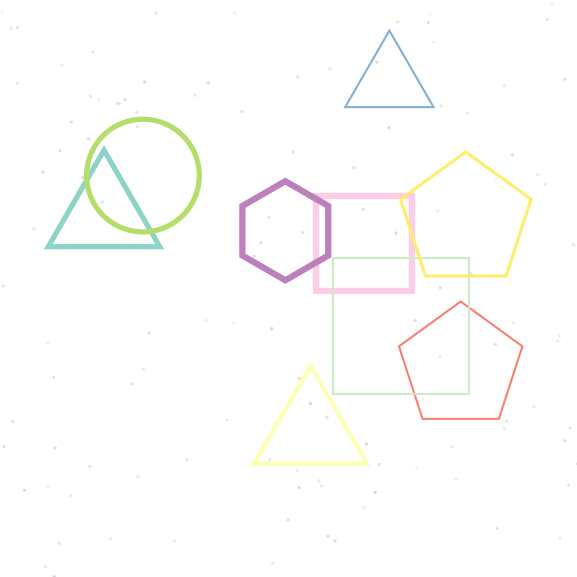[{"shape": "triangle", "thickness": 2.5, "radius": 0.56, "center": [0.18, 0.628]}, {"shape": "triangle", "thickness": 2, "radius": 0.57, "center": [0.538, 0.253]}, {"shape": "pentagon", "thickness": 1, "radius": 0.56, "center": [0.798, 0.365]}, {"shape": "triangle", "thickness": 1, "radius": 0.44, "center": [0.674, 0.858]}, {"shape": "circle", "thickness": 2.5, "radius": 0.49, "center": [0.248, 0.695]}, {"shape": "square", "thickness": 3, "radius": 0.41, "center": [0.63, 0.577]}, {"shape": "hexagon", "thickness": 3, "radius": 0.43, "center": [0.494, 0.6]}, {"shape": "square", "thickness": 1, "radius": 0.59, "center": [0.694, 0.435]}, {"shape": "pentagon", "thickness": 1.5, "radius": 0.59, "center": [0.807, 0.617]}]